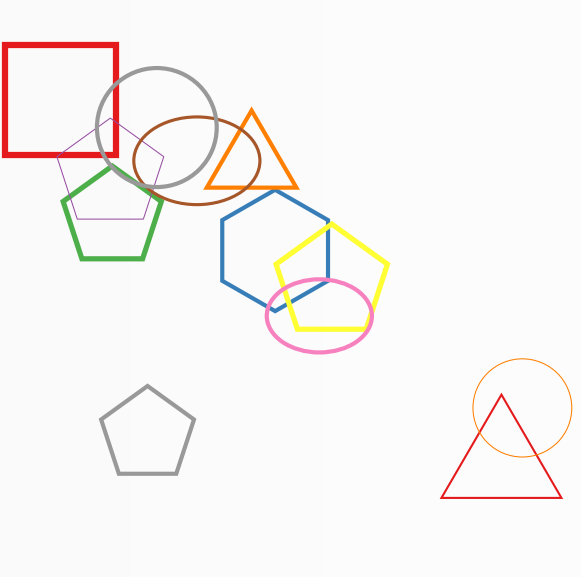[{"shape": "triangle", "thickness": 1, "radius": 0.6, "center": [0.863, 0.197]}, {"shape": "square", "thickness": 3, "radius": 0.48, "center": [0.104, 0.826]}, {"shape": "hexagon", "thickness": 2, "radius": 0.53, "center": [0.473, 0.565]}, {"shape": "pentagon", "thickness": 2.5, "radius": 0.44, "center": [0.193, 0.623]}, {"shape": "pentagon", "thickness": 0.5, "radius": 0.48, "center": [0.19, 0.698]}, {"shape": "triangle", "thickness": 2, "radius": 0.45, "center": [0.433, 0.719]}, {"shape": "circle", "thickness": 0.5, "radius": 0.43, "center": [0.899, 0.293]}, {"shape": "pentagon", "thickness": 2.5, "radius": 0.5, "center": [0.571, 0.51]}, {"shape": "oval", "thickness": 1.5, "radius": 0.54, "center": [0.339, 0.721]}, {"shape": "oval", "thickness": 2, "radius": 0.45, "center": [0.549, 0.452]}, {"shape": "circle", "thickness": 2, "radius": 0.52, "center": [0.27, 0.778]}, {"shape": "pentagon", "thickness": 2, "radius": 0.42, "center": [0.254, 0.247]}]